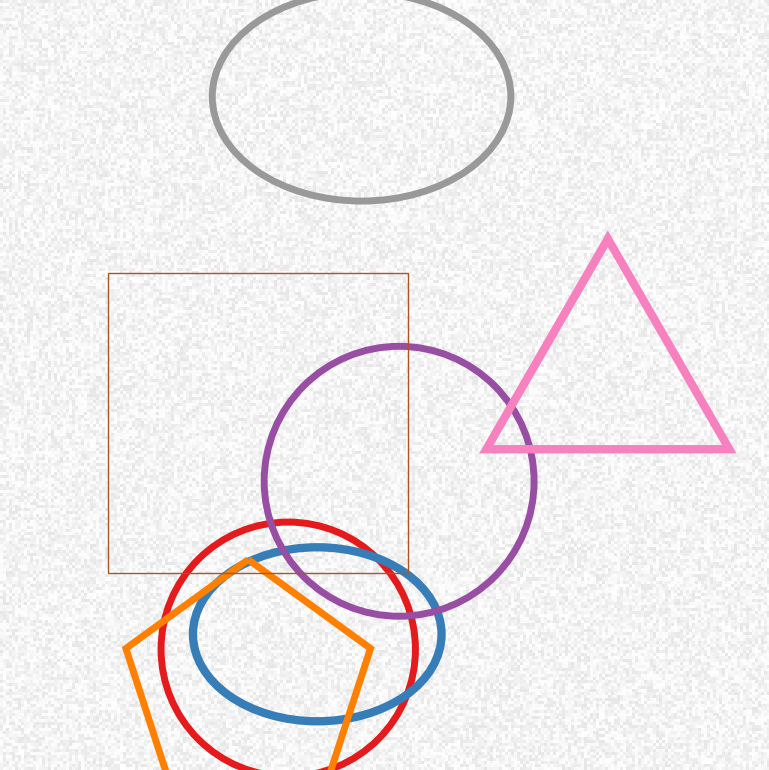[{"shape": "circle", "thickness": 2.5, "radius": 0.83, "center": [0.374, 0.157]}, {"shape": "oval", "thickness": 3, "radius": 0.81, "center": [0.412, 0.176]}, {"shape": "circle", "thickness": 2.5, "radius": 0.88, "center": [0.518, 0.375]}, {"shape": "pentagon", "thickness": 2.5, "radius": 0.84, "center": [0.322, 0.106]}, {"shape": "square", "thickness": 0.5, "radius": 0.97, "center": [0.335, 0.45]}, {"shape": "triangle", "thickness": 3, "radius": 0.91, "center": [0.789, 0.508]}, {"shape": "oval", "thickness": 2.5, "radius": 0.97, "center": [0.47, 0.875]}]